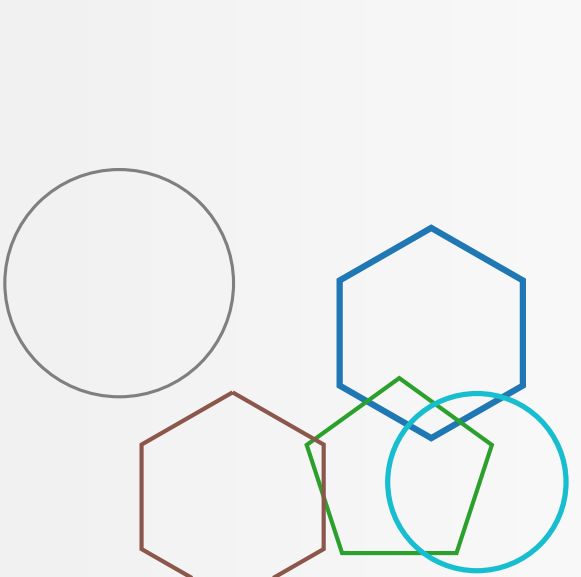[{"shape": "hexagon", "thickness": 3, "radius": 0.91, "center": [0.742, 0.422]}, {"shape": "pentagon", "thickness": 2, "radius": 0.84, "center": [0.687, 0.177]}, {"shape": "hexagon", "thickness": 2, "radius": 0.9, "center": [0.4, 0.139]}, {"shape": "circle", "thickness": 1.5, "radius": 0.98, "center": [0.205, 0.509]}, {"shape": "circle", "thickness": 2.5, "radius": 0.77, "center": [0.82, 0.164]}]